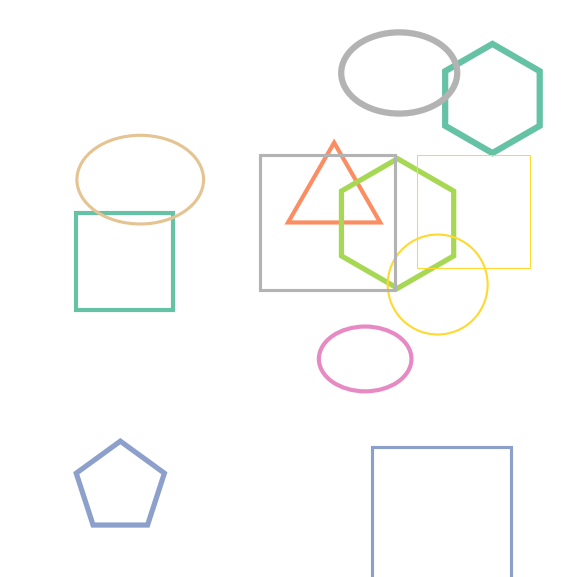[{"shape": "hexagon", "thickness": 3, "radius": 0.47, "center": [0.853, 0.829]}, {"shape": "square", "thickness": 2, "radius": 0.42, "center": [0.216, 0.546]}, {"shape": "triangle", "thickness": 2, "radius": 0.46, "center": [0.579, 0.66]}, {"shape": "pentagon", "thickness": 2.5, "radius": 0.4, "center": [0.208, 0.155]}, {"shape": "square", "thickness": 1.5, "radius": 0.6, "center": [0.764, 0.106]}, {"shape": "oval", "thickness": 2, "radius": 0.4, "center": [0.632, 0.378]}, {"shape": "hexagon", "thickness": 2.5, "radius": 0.56, "center": [0.688, 0.612]}, {"shape": "square", "thickness": 0.5, "radius": 0.49, "center": [0.821, 0.633]}, {"shape": "circle", "thickness": 1, "radius": 0.43, "center": [0.758, 0.506]}, {"shape": "oval", "thickness": 1.5, "radius": 0.55, "center": [0.243, 0.688]}, {"shape": "oval", "thickness": 3, "radius": 0.5, "center": [0.691, 0.873]}, {"shape": "square", "thickness": 1.5, "radius": 0.58, "center": [0.567, 0.614]}]